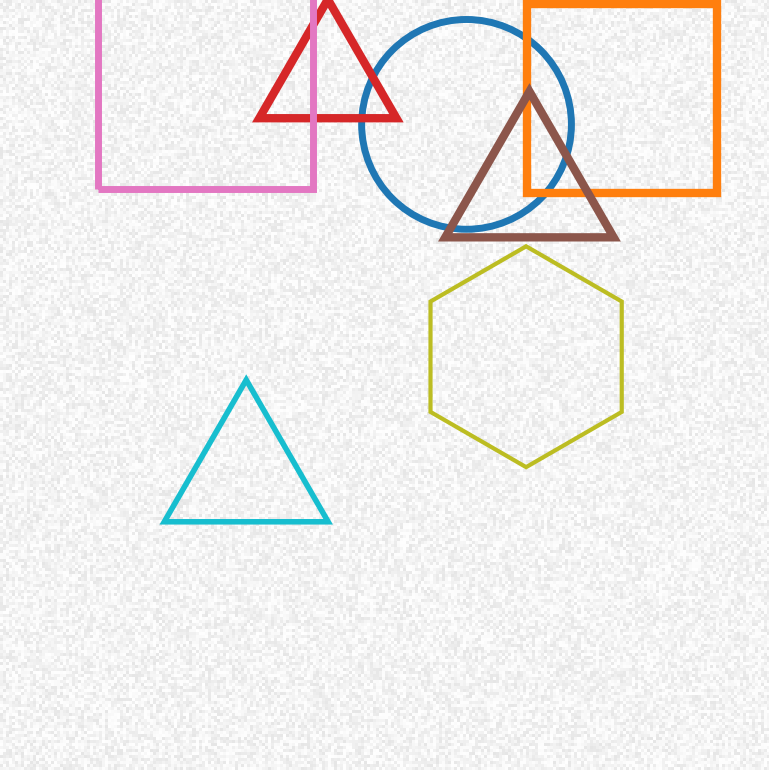[{"shape": "circle", "thickness": 2.5, "radius": 0.68, "center": [0.606, 0.838]}, {"shape": "square", "thickness": 3, "radius": 0.61, "center": [0.808, 0.872]}, {"shape": "triangle", "thickness": 3, "radius": 0.51, "center": [0.426, 0.898]}, {"shape": "triangle", "thickness": 3, "radius": 0.63, "center": [0.688, 0.755]}, {"shape": "square", "thickness": 2.5, "radius": 0.7, "center": [0.267, 0.895]}, {"shape": "hexagon", "thickness": 1.5, "radius": 0.72, "center": [0.683, 0.537]}, {"shape": "triangle", "thickness": 2, "radius": 0.61, "center": [0.32, 0.384]}]